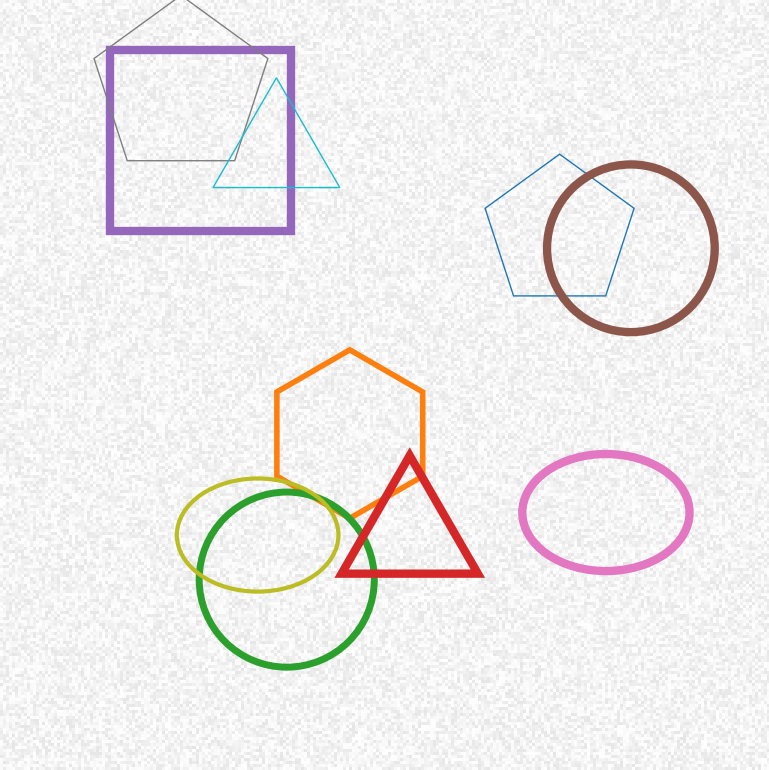[{"shape": "pentagon", "thickness": 0.5, "radius": 0.51, "center": [0.727, 0.698]}, {"shape": "hexagon", "thickness": 2, "radius": 0.55, "center": [0.454, 0.436]}, {"shape": "circle", "thickness": 2.5, "radius": 0.57, "center": [0.372, 0.247]}, {"shape": "triangle", "thickness": 3, "radius": 0.51, "center": [0.532, 0.306]}, {"shape": "square", "thickness": 3, "radius": 0.59, "center": [0.26, 0.817]}, {"shape": "circle", "thickness": 3, "radius": 0.54, "center": [0.819, 0.678]}, {"shape": "oval", "thickness": 3, "radius": 0.54, "center": [0.787, 0.334]}, {"shape": "pentagon", "thickness": 0.5, "radius": 0.59, "center": [0.235, 0.887]}, {"shape": "oval", "thickness": 1.5, "radius": 0.52, "center": [0.335, 0.305]}, {"shape": "triangle", "thickness": 0.5, "radius": 0.48, "center": [0.359, 0.804]}]